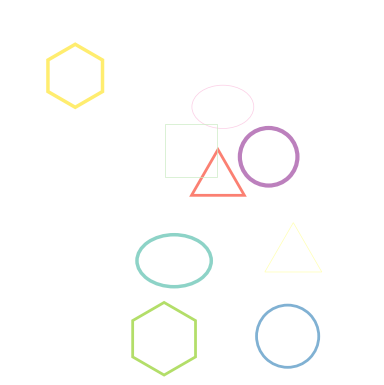[{"shape": "oval", "thickness": 2.5, "radius": 0.48, "center": [0.452, 0.323]}, {"shape": "triangle", "thickness": 0.5, "radius": 0.43, "center": [0.762, 0.336]}, {"shape": "triangle", "thickness": 2, "radius": 0.4, "center": [0.566, 0.532]}, {"shape": "circle", "thickness": 2, "radius": 0.4, "center": [0.747, 0.127]}, {"shape": "hexagon", "thickness": 2, "radius": 0.47, "center": [0.426, 0.12]}, {"shape": "oval", "thickness": 0.5, "radius": 0.4, "center": [0.579, 0.722]}, {"shape": "circle", "thickness": 3, "radius": 0.37, "center": [0.698, 0.593]}, {"shape": "square", "thickness": 0.5, "radius": 0.34, "center": [0.497, 0.609]}, {"shape": "hexagon", "thickness": 2.5, "radius": 0.41, "center": [0.195, 0.803]}]